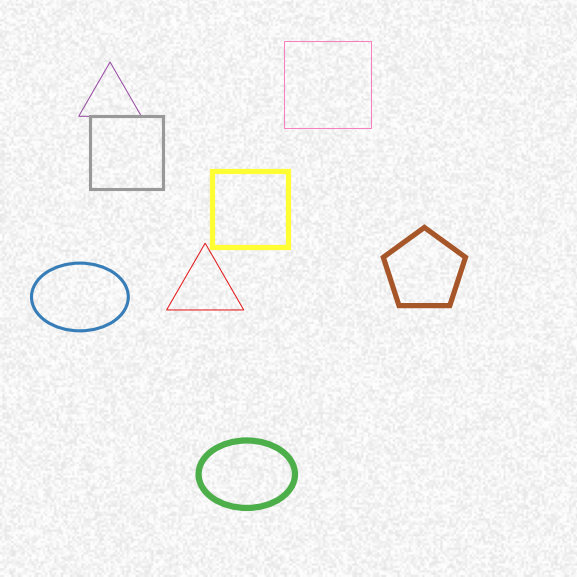[{"shape": "triangle", "thickness": 0.5, "radius": 0.39, "center": [0.355, 0.501]}, {"shape": "oval", "thickness": 1.5, "radius": 0.42, "center": [0.138, 0.485]}, {"shape": "oval", "thickness": 3, "radius": 0.42, "center": [0.427, 0.178]}, {"shape": "triangle", "thickness": 0.5, "radius": 0.31, "center": [0.191, 0.829]}, {"shape": "square", "thickness": 2.5, "radius": 0.33, "center": [0.433, 0.637]}, {"shape": "pentagon", "thickness": 2.5, "radius": 0.37, "center": [0.735, 0.53]}, {"shape": "square", "thickness": 0.5, "radius": 0.38, "center": [0.567, 0.852]}, {"shape": "square", "thickness": 1.5, "radius": 0.31, "center": [0.219, 0.735]}]